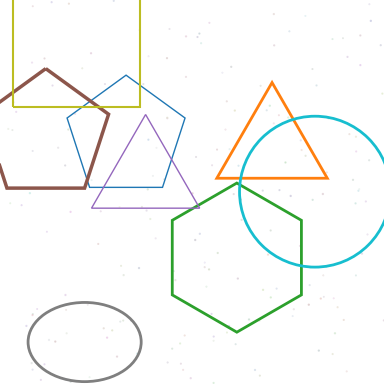[{"shape": "pentagon", "thickness": 1, "radius": 0.81, "center": [0.327, 0.644]}, {"shape": "triangle", "thickness": 2, "radius": 0.83, "center": [0.707, 0.62]}, {"shape": "hexagon", "thickness": 2, "radius": 0.97, "center": [0.615, 0.331]}, {"shape": "triangle", "thickness": 1, "radius": 0.81, "center": [0.378, 0.54]}, {"shape": "pentagon", "thickness": 2.5, "radius": 0.86, "center": [0.119, 0.65]}, {"shape": "oval", "thickness": 2, "radius": 0.73, "center": [0.22, 0.112]}, {"shape": "square", "thickness": 1.5, "radius": 0.82, "center": [0.199, 0.886]}, {"shape": "circle", "thickness": 2, "radius": 0.98, "center": [0.818, 0.502]}]